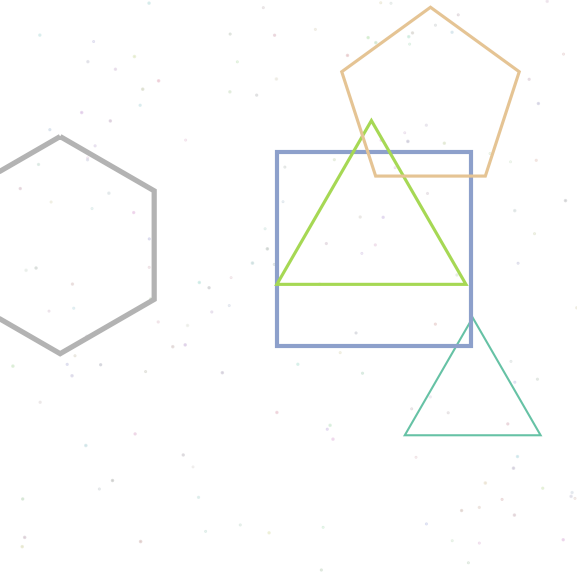[{"shape": "triangle", "thickness": 1, "radius": 0.68, "center": [0.819, 0.313]}, {"shape": "square", "thickness": 2, "radius": 0.84, "center": [0.648, 0.569]}, {"shape": "triangle", "thickness": 1.5, "radius": 0.95, "center": [0.643, 0.601]}, {"shape": "pentagon", "thickness": 1.5, "radius": 0.81, "center": [0.745, 0.825]}, {"shape": "hexagon", "thickness": 2.5, "radius": 0.94, "center": [0.104, 0.575]}]